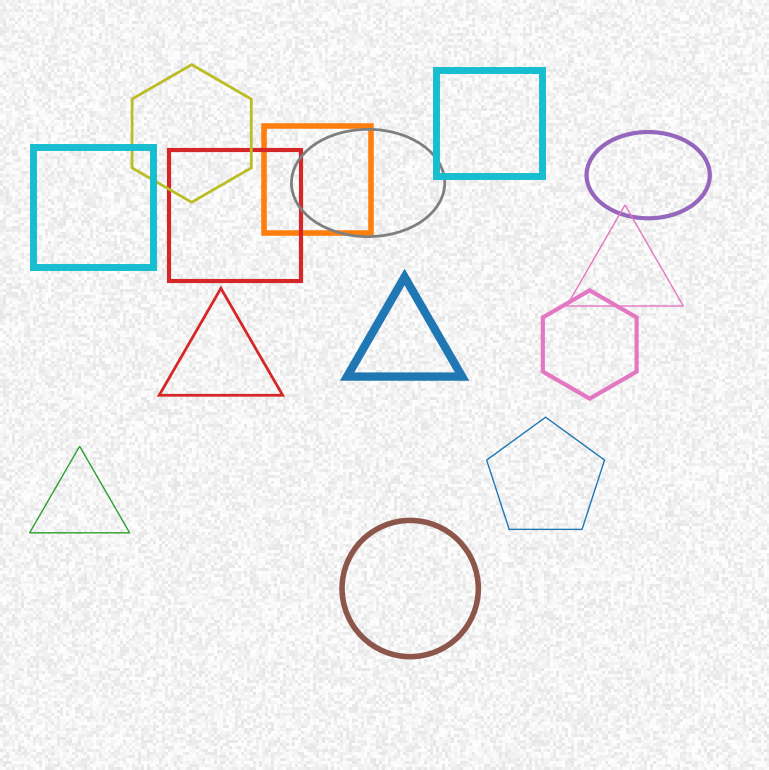[{"shape": "triangle", "thickness": 3, "radius": 0.43, "center": [0.525, 0.554]}, {"shape": "pentagon", "thickness": 0.5, "radius": 0.4, "center": [0.709, 0.378]}, {"shape": "square", "thickness": 2, "radius": 0.35, "center": [0.413, 0.767]}, {"shape": "triangle", "thickness": 0.5, "radius": 0.37, "center": [0.103, 0.346]}, {"shape": "triangle", "thickness": 1, "radius": 0.46, "center": [0.287, 0.533]}, {"shape": "square", "thickness": 1.5, "radius": 0.43, "center": [0.305, 0.72]}, {"shape": "oval", "thickness": 1.5, "radius": 0.4, "center": [0.842, 0.773]}, {"shape": "circle", "thickness": 2, "radius": 0.44, "center": [0.533, 0.236]}, {"shape": "hexagon", "thickness": 1.5, "radius": 0.35, "center": [0.766, 0.553]}, {"shape": "triangle", "thickness": 0.5, "radius": 0.44, "center": [0.812, 0.646]}, {"shape": "oval", "thickness": 1, "radius": 0.5, "center": [0.478, 0.762]}, {"shape": "hexagon", "thickness": 1, "radius": 0.45, "center": [0.249, 0.827]}, {"shape": "square", "thickness": 2.5, "radius": 0.39, "center": [0.12, 0.731]}, {"shape": "square", "thickness": 2.5, "radius": 0.34, "center": [0.635, 0.84]}]